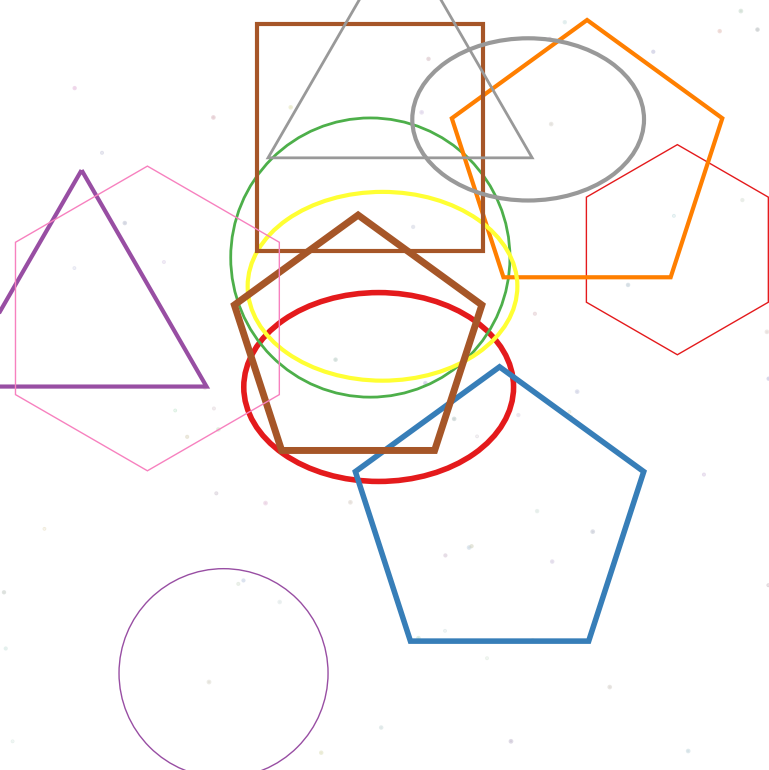[{"shape": "oval", "thickness": 2, "radius": 0.88, "center": [0.492, 0.497]}, {"shape": "hexagon", "thickness": 0.5, "radius": 0.68, "center": [0.88, 0.676]}, {"shape": "pentagon", "thickness": 2, "radius": 0.98, "center": [0.649, 0.327]}, {"shape": "circle", "thickness": 1, "radius": 0.91, "center": [0.481, 0.666]}, {"shape": "triangle", "thickness": 1.5, "radius": 0.94, "center": [0.106, 0.592]}, {"shape": "circle", "thickness": 0.5, "radius": 0.68, "center": [0.29, 0.126]}, {"shape": "pentagon", "thickness": 1.5, "radius": 0.92, "center": [0.762, 0.789]}, {"shape": "oval", "thickness": 1.5, "radius": 0.88, "center": [0.497, 0.628]}, {"shape": "square", "thickness": 1.5, "radius": 0.74, "center": [0.481, 0.822]}, {"shape": "pentagon", "thickness": 2.5, "radius": 0.84, "center": [0.465, 0.552]}, {"shape": "hexagon", "thickness": 0.5, "radius": 0.99, "center": [0.191, 0.586]}, {"shape": "triangle", "thickness": 1, "radius": 0.99, "center": [0.52, 0.894]}, {"shape": "oval", "thickness": 1.5, "radius": 0.75, "center": [0.686, 0.845]}]